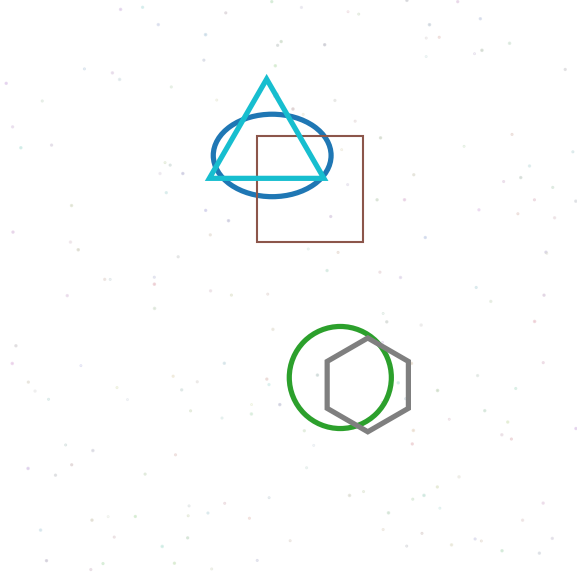[{"shape": "oval", "thickness": 2.5, "radius": 0.51, "center": [0.471, 0.73]}, {"shape": "circle", "thickness": 2.5, "radius": 0.44, "center": [0.589, 0.345]}, {"shape": "square", "thickness": 1, "radius": 0.46, "center": [0.537, 0.672]}, {"shape": "hexagon", "thickness": 2.5, "radius": 0.41, "center": [0.637, 0.333]}, {"shape": "triangle", "thickness": 2.5, "radius": 0.57, "center": [0.462, 0.748]}]